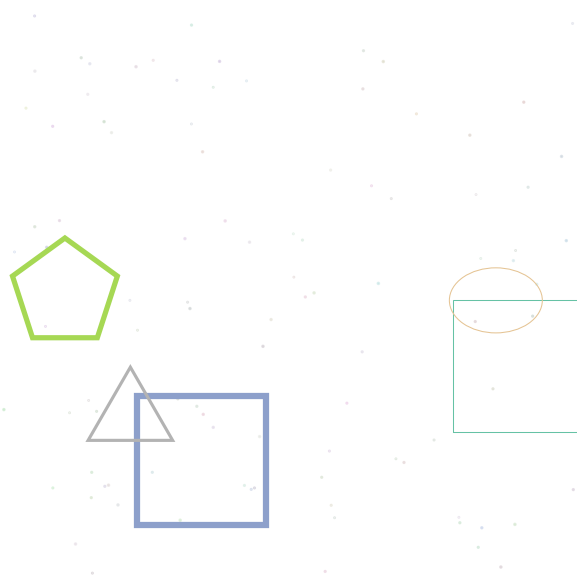[{"shape": "square", "thickness": 0.5, "radius": 0.57, "center": [0.9, 0.365]}, {"shape": "square", "thickness": 3, "radius": 0.56, "center": [0.349, 0.202]}, {"shape": "pentagon", "thickness": 2.5, "radius": 0.48, "center": [0.112, 0.492]}, {"shape": "oval", "thickness": 0.5, "radius": 0.4, "center": [0.859, 0.479]}, {"shape": "triangle", "thickness": 1.5, "radius": 0.42, "center": [0.226, 0.279]}]